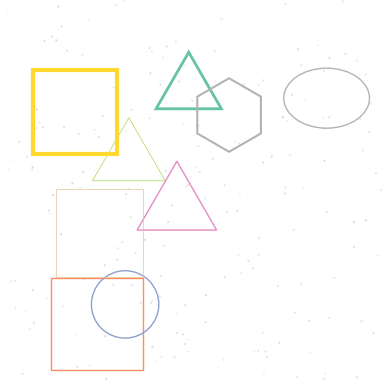[{"shape": "triangle", "thickness": 2, "radius": 0.49, "center": [0.49, 0.766]}, {"shape": "square", "thickness": 1, "radius": 0.6, "center": [0.251, 0.159]}, {"shape": "circle", "thickness": 1, "radius": 0.44, "center": [0.325, 0.209]}, {"shape": "triangle", "thickness": 1, "radius": 0.6, "center": [0.459, 0.462]}, {"shape": "triangle", "thickness": 0.5, "radius": 0.55, "center": [0.335, 0.585]}, {"shape": "square", "thickness": 3, "radius": 0.54, "center": [0.195, 0.709]}, {"shape": "square", "thickness": 0.5, "radius": 0.57, "center": [0.258, 0.395]}, {"shape": "hexagon", "thickness": 1.5, "radius": 0.48, "center": [0.595, 0.701]}, {"shape": "oval", "thickness": 1, "radius": 0.56, "center": [0.848, 0.745]}]